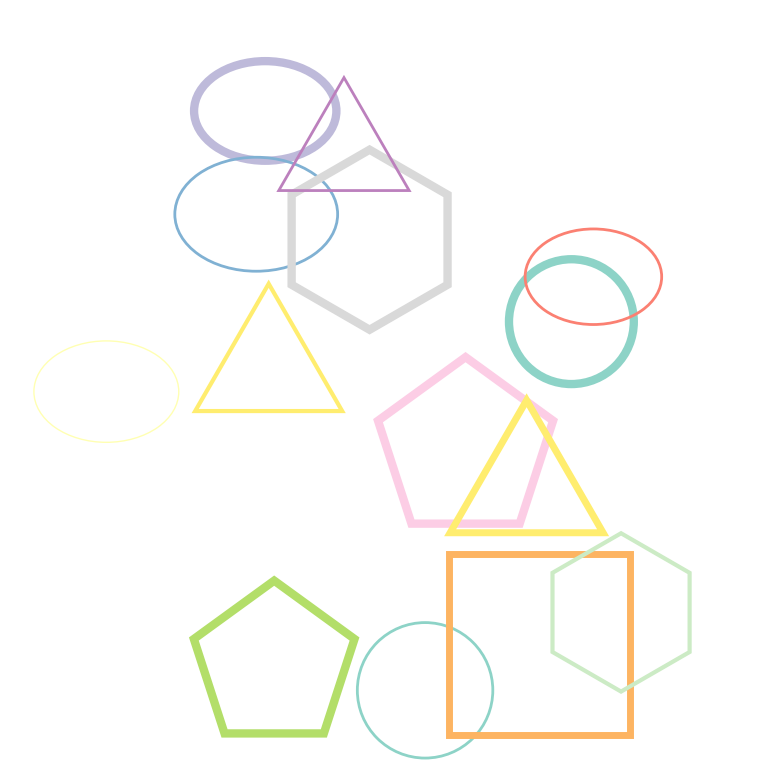[{"shape": "circle", "thickness": 3, "radius": 0.41, "center": [0.742, 0.582]}, {"shape": "circle", "thickness": 1, "radius": 0.44, "center": [0.552, 0.103]}, {"shape": "oval", "thickness": 0.5, "radius": 0.47, "center": [0.138, 0.491]}, {"shape": "oval", "thickness": 3, "radius": 0.46, "center": [0.344, 0.856]}, {"shape": "oval", "thickness": 1, "radius": 0.44, "center": [0.771, 0.641]}, {"shape": "oval", "thickness": 1, "radius": 0.53, "center": [0.333, 0.722]}, {"shape": "square", "thickness": 2.5, "radius": 0.59, "center": [0.7, 0.163]}, {"shape": "pentagon", "thickness": 3, "radius": 0.55, "center": [0.356, 0.136]}, {"shape": "pentagon", "thickness": 3, "radius": 0.6, "center": [0.605, 0.417]}, {"shape": "hexagon", "thickness": 3, "radius": 0.58, "center": [0.48, 0.689]}, {"shape": "triangle", "thickness": 1, "radius": 0.49, "center": [0.447, 0.801]}, {"shape": "hexagon", "thickness": 1.5, "radius": 0.51, "center": [0.807, 0.205]}, {"shape": "triangle", "thickness": 1.5, "radius": 0.55, "center": [0.349, 0.521]}, {"shape": "triangle", "thickness": 2.5, "radius": 0.57, "center": [0.684, 0.365]}]